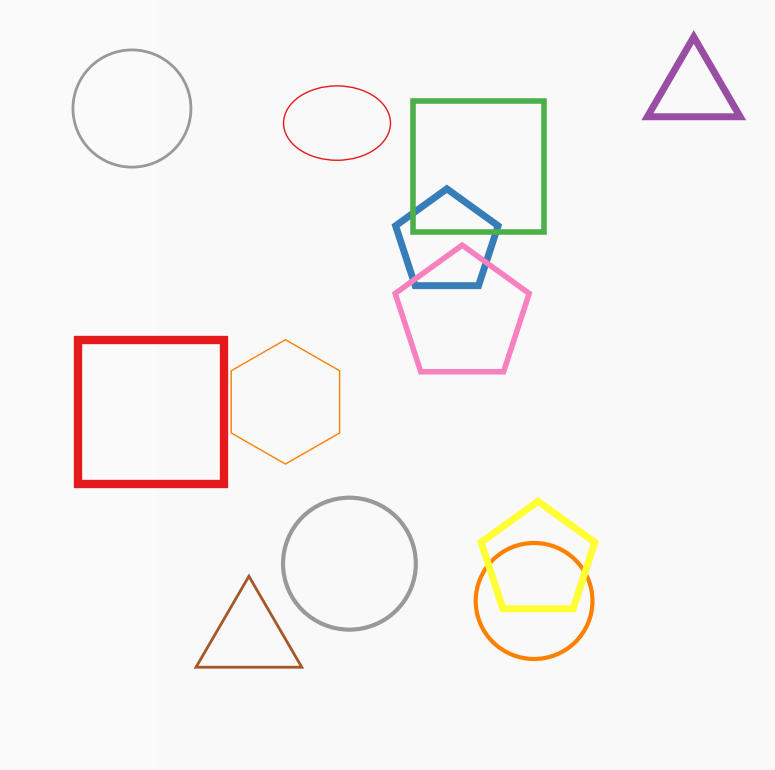[{"shape": "square", "thickness": 3, "radius": 0.47, "center": [0.195, 0.465]}, {"shape": "oval", "thickness": 0.5, "radius": 0.34, "center": [0.435, 0.84]}, {"shape": "pentagon", "thickness": 2.5, "radius": 0.35, "center": [0.577, 0.685]}, {"shape": "square", "thickness": 2, "radius": 0.42, "center": [0.617, 0.784]}, {"shape": "triangle", "thickness": 2.5, "radius": 0.35, "center": [0.895, 0.883]}, {"shape": "circle", "thickness": 1.5, "radius": 0.38, "center": [0.689, 0.22]}, {"shape": "hexagon", "thickness": 0.5, "radius": 0.4, "center": [0.368, 0.478]}, {"shape": "pentagon", "thickness": 2.5, "radius": 0.39, "center": [0.694, 0.272]}, {"shape": "triangle", "thickness": 1, "radius": 0.39, "center": [0.321, 0.173]}, {"shape": "pentagon", "thickness": 2, "radius": 0.45, "center": [0.596, 0.591]}, {"shape": "circle", "thickness": 1, "radius": 0.38, "center": [0.17, 0.859]}, {"shape": "circle", "thickness": 1.5, "radius": 0.43, "center": [0.451, 0.268]}]